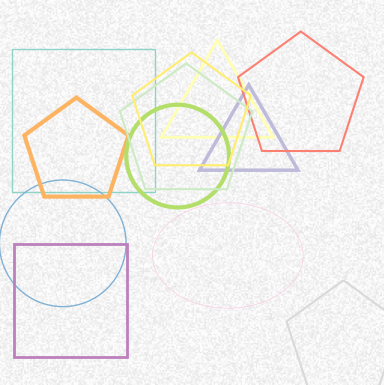[{"shape": "square", "thickness": 1, "radius": 0.93, "center": [0.218, 0.688]}, {"shape": "triangle", "thickness": 2, "radius": 0.84, "center": [0.564, 0.727]}, {"shape": "triangle", "thickness": 2.5, "radius": 0.74, "center": [0.646, 0.632]}, {"shape": "pentagon", "thickness": 1.5, "radius": 0.86, "center": [0.781, 0.747]}, {"shape": "circle", "thickness": 1, "radius": 0.82, "center": [0.163, 0.368]}, {"shape": "pentagon", "thickness": 3, "radius": 0.71, "center": [0.198, 0.604]}, {"shape": "circle", "thickness": 3, "radius": 0.67, "center": [0.461, 0.595]}, {"shape": "oval", "thickness": 0.5, "radius": 0.98, "center": [0.592, 0.336]}, {"shape": "pentagon", "thickness": 1.5, "radius": 0.78, "center": [0.892, 0.117]}, {"shape": "square", "thickness": 2, "radius": 0.73, "center": [0.182, 0.219]}, {"shape": "pentagon", "thickness": 1.5, "radius": 0.9, "center": [0.484, 0.655]}, {"shape": "pentagon", "thickness": 1.5, "radius": 0.81, "center": [0.497, 0.702]}]